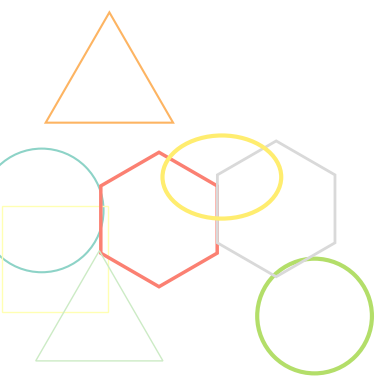[{"shape": "circle", "thickness": 1.5, "radius": 0.8, "center": [0.108, 0.453]}, {"shape": "square", "thickness": 1, "radius": 0.69, "center": [0.144, 0.327]}, {"shape": "hexagon", "thickness": 2.5, "radius": 0.87, "center": [0.413, 0.43]}, {"shape": "triangle", "thickness": 1.5, "radius": 0.96, "center": [0.284, 0.777]}, {"shape": "circle", "thickness": 3, "radius": 0.74, "center": [0.817, 0.179]}, {"shape": "hexagon", "thickness": 2, "radius": 0.88, "center": [0.717, 0.458]}, {"shape": "triangle", "thickness": 1, "radius": 0.95, "center": [0.258, 0.158]}, {"shape": "oval", "thickness": 3, "radius": 0.77, "center": [0.576, 0.54]}]